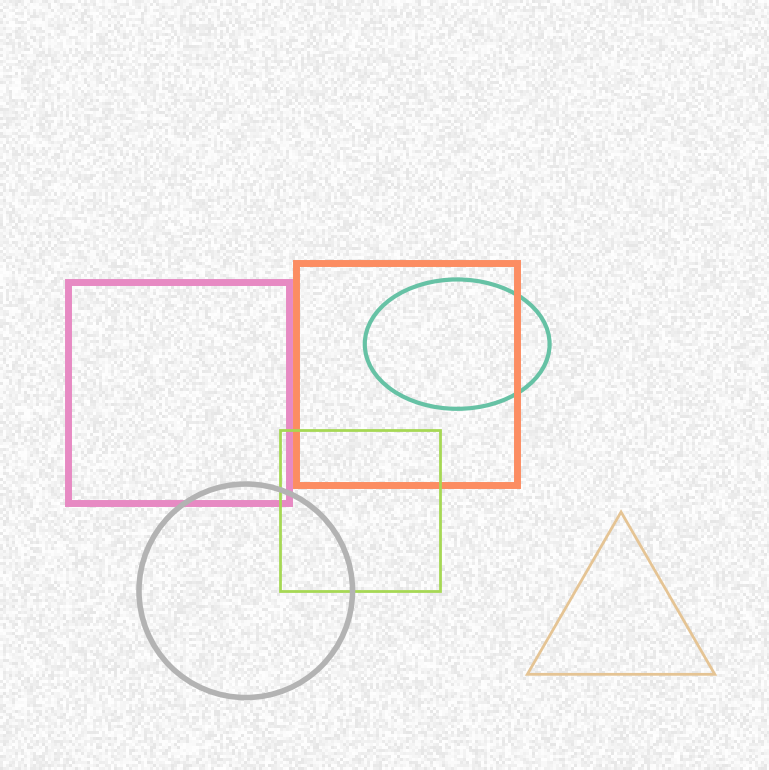[{"shape": "oval", "thickness": 1.5, "radius": 0.6, "center": [0.594, 0.553]}, {"shape": "square", "thickness": 2.5, "radius": 0.72, "center": [0.528, 0.514]}, {"shape": "square", "thickness": 2.5, "radius": 0.72, "center": [0.232, 0.491]}, {"shape": "square", "thickness": 1, "radius": 0.52, "center": [0.468, 0.337]}, {"shape": "triangle", "thickness": 1, "radius": 0.7, "center": [0.807, 0.195]}, {"shape": "circle", "thickness": 2, "radius": 0.69, "center": [0.319, 0.233]}]